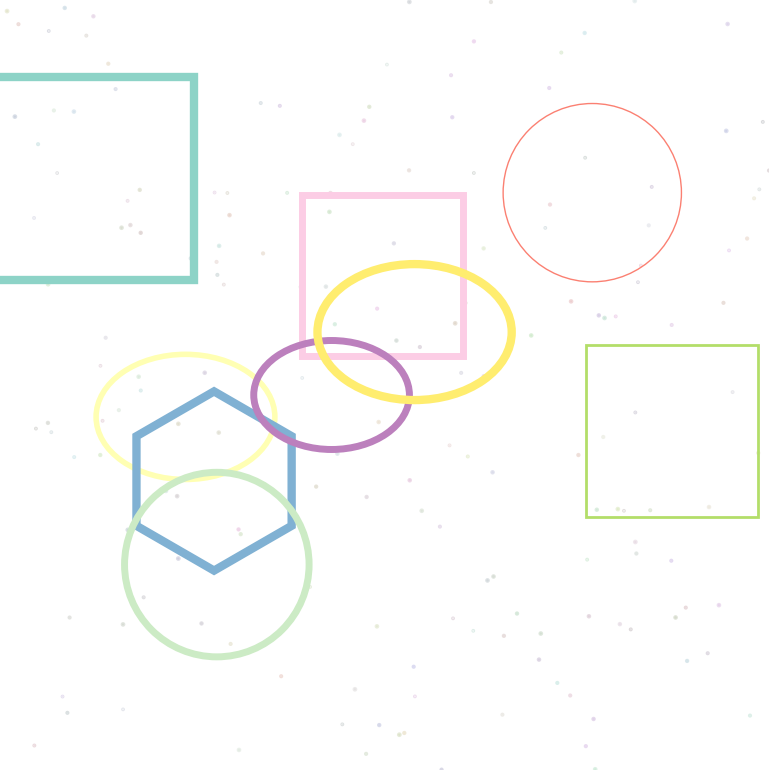[{"shape": "square", "thickness": 3, "radius": 0.66, "center": [0.12, 0.768]}, {"shape": "oval", "thickness": 2, "radius": 0.58, "center": [0.241, 0.459]}, {"shape": "circle", "thickness": 0.5, "radius": 0.58, "center": [0.769, 0.75]}, {"shape": "hexagon", "thickness": 3, "radius": 0.58, "center": [0.278, 0.375]}, {"shape": "square", "thickness": 1, "radius": 0.56, "center": [0.873, 0.441]}, {"shape": "square", "thickness": 2.5, "radius": 0.52, "center": [0.497, 0.642]}, {"shape": "oval", "thickness": 2.5, "radius": 0.51, "center": [0.431, 0.487]}, {"shape": "circle", "thickness": 2.5, "radius": 0.6, "center": [0.282, 0.267]}, {"shape": "oval", "thickness": 3, "radius": 0.63, "center": [0.538, 0.569]}]